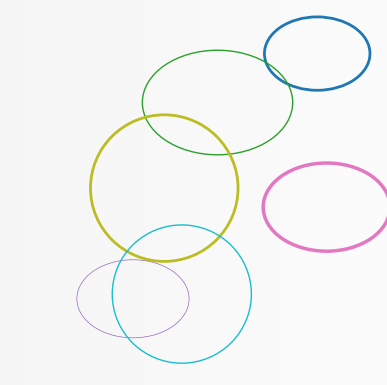[{"shape": "oval", "thickness": 2, "radius": 0.68, "center": [0.819, 0.861]}, {"shape": "oval", "thickness": 1, "radius": 0.97, "center": [0.561, 0.734]}, {"shape": "oval", "thickness": 0.5, "radius": 0.72, "center": [0.343, 0.224]}, {"shape": "oval", "thickness": 2.5, "radius": 0.82, "center": [0.843, 0.462]}, {"shape": "circle", "thickness": 2, "radius": 0.95, "center": [0.424, 0.511]}, {"shape": "circle", "thickness": 1, "radius": 0.9, "center": [0.469, 0.236]}]